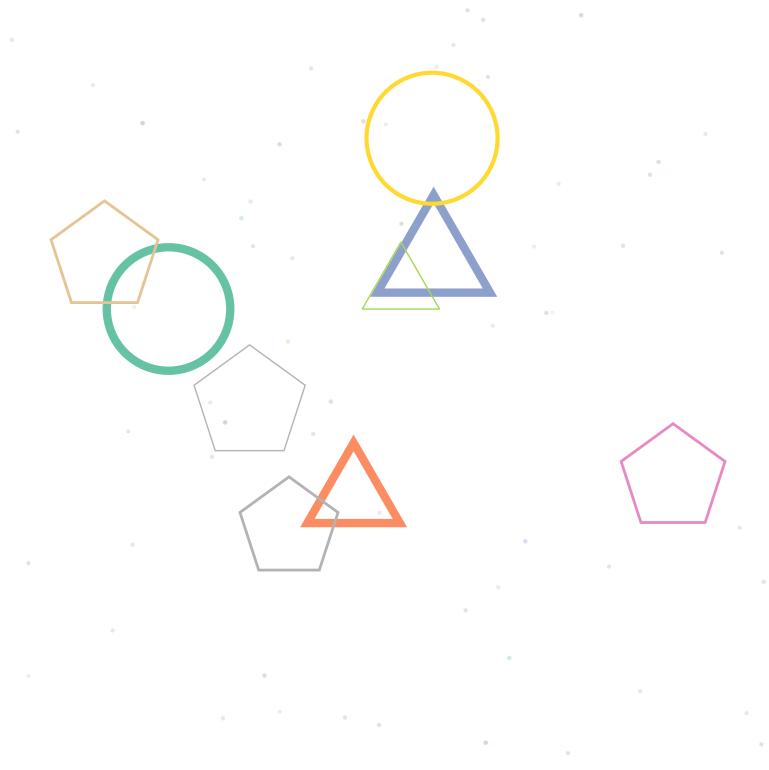[{"shape": "circle", "thickness": 3, "radius": 0.4, "center": [0.219, 0.599]}, {"shape": "triangle", "thickness": 3, "radius": 0.35, "center": [0.459, 0.355]}, {"shape": "triangle", "thickness": 3, "radius": 0.42, "center": [0.563, 0.662]}, {"shape": "pentagon", "thickness": 1, "radius": 0.35, "center": [0.874, 0.379]}, {"shape": "triangle", "thickness": 0.5, "radius": 0.29, "center": [0.521, 0.628]}, {"shape": "circle", "thickness": 1.5, "radius": 0.43, "center": [0.561, 0.82]}, {"shape": "pentagon", "thickness": 1, "radius": 0.37, "center": [0.136, 0.666]}, {"shape": "pentagon", "thickness": 0.5, "radius": 0.38, "center": [0.324, 0.476]}, {"shape": "pentagon", "thickness": 1, "radius": 0.33, "center": [0.375, 0.314]}]